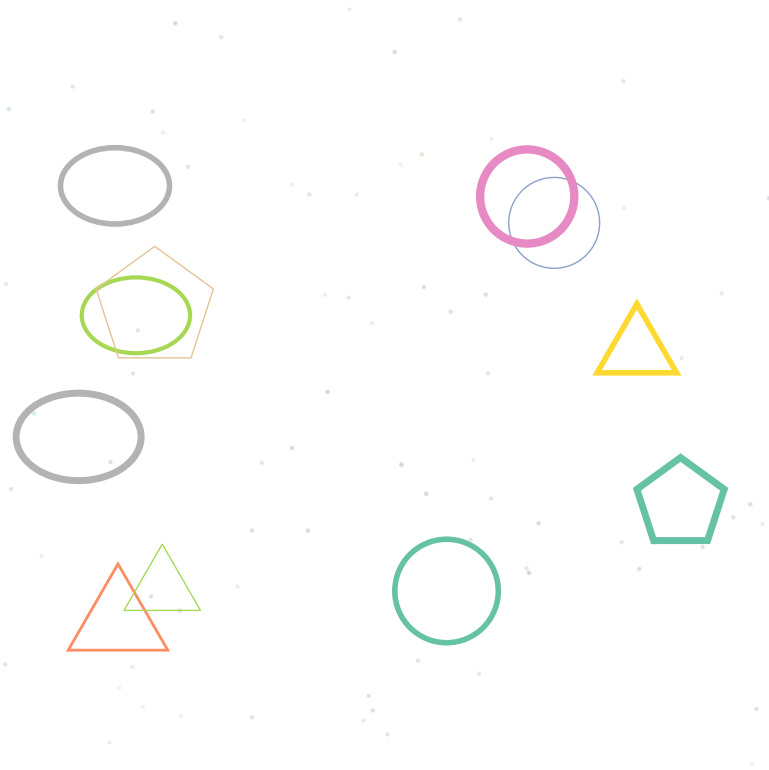[{"shape": "pentagon", "thickness": 2.5, "radius": 0.3, "center": [0.884, 0.346]}, {"shape": "circle", "thickness": 2, "radius": 0.34, "center": [0.58, 0.232]}, {"shape": "triangle", "thickness": 1, "radius": 0.37, "center": [0.153, 0.193]}, {"shape": "circle", "thickness": 0.5, "radius": 0.3, "center": [0.72, 0.711]}, {"shape": "circle", "thickness": 3, "radius": 0.31, "center": [0.685, 0.745]}, {"shape": "triangle", "thickness": 0.5, "radius": 0.29, "center": [0.211, 0.236]}, {"shape": "oval", "thickness": 1.5, "radius": 0.35, "center": [0.177, 0.591]}, {"shape": "triangle", "thickness": 2, "radius": 0.3, "center": [0.827, 0.546]}, {"shape": "pentagon", "thickness": 0.5, "radius": 0.4, "center": [0.201, 0.6]}, {"shape": "oval", "thickness": 2.5, "radius": 0.41, "center": [0.102, 0.433]}, {"shape": "oval", "thickness": 2, "radius": 0.35, "center": [0.149, 0.759]}]